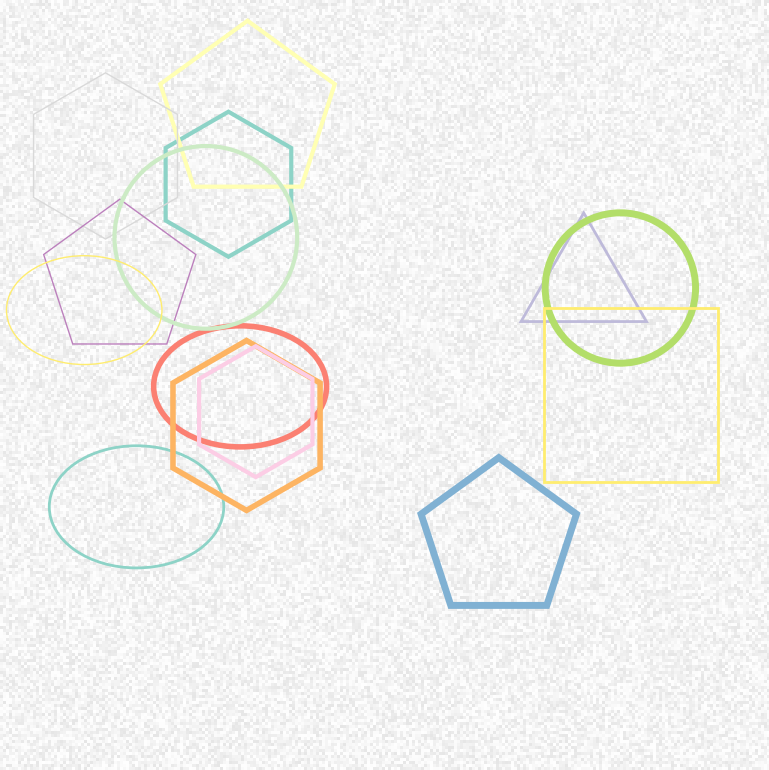[{"shape": "oval", "thickness": 1, "radius": 0.57, "center": [0.177, 0.342]}, {"shape": "hexagon", "thickness": 1.5, "radius": 0.47, "center": [0.297, 0.761]}, {"shape": "pentagon", "thickness": 1.5, "radius": 0.6, "center": [0.321, 0.854]}, {"shape": "triangle", "thickness": 1, "radius": 0.47, "center": [0.758, 0.629]}, {"shape": "oval", "thickness": 2, "radius": 0.56, "center": [0.312, 0.498]}, {"shape": "pentagon", "thickness": 2.5, "radius": 0.53, "center": [0.648, 0.3]}, {"shape": "hexagon", "thickness": 2, "radius": 0.55, "center": [0.32, 0.447]}, {"shape": "circle", "thickness": 2.5, "radius": 0.49, "center": [0.806, 0.626]}, {"shape": "hexagon", "thickness": 1.5, "radius": 0.43, "center": [0.332, 0.465]}, {"shape": "hexagon", "thickness": 0.5, "radius": 0.54, "center": [0.137, 0.798]}, {"shape": "pentagon", "thickness": 0.5, "radius": 0.52, "center": [0.156, 0.637]}, {"shape": "circle", "thickness": 1.5, "radius": 0.59, "center": [0.267, 0.692]}, {"shape": "oval", "thickness": 0.5, "radius": 0.5, "center": [0.109, 0.597]}, {"shape": "square", "thickness": 1, "radius": 0.56, "center": [0.819, 0.486]}]